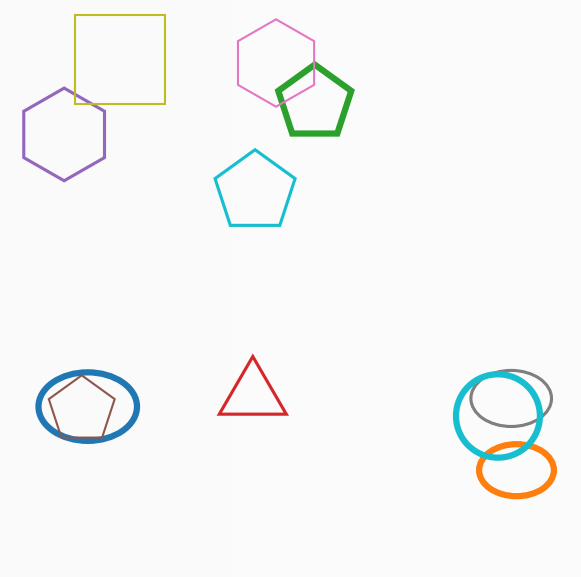[{"shape": "oval", "thickness": 3, "radius": 0.42, "center": [0.151, 0.295]}, {"shape": "oval", "thickness": 3, "radius": 0.32, "center": [0.889, 0.185]}, {"shape": "pentagon", "thickness": 3, "radius": 0.33, "center": [0.542, 0.821]}, {"shape": "triangle", "thickness": 1.5, "radius": 0.33, "center": [0.435, 0.315]}, {"shape": "hexagon", "thickness": 1.5, "radius": 0.4, "center": [0.11, 0.766]}, {"shape": "pentagon", "thickness": 1, "radius": 0.3, "center": [0.141, 0.29]}, {"shape": "hexagon", "thickness": 1, "radius": 0.38, "center": [0.475, 0.89]}, {"shape": "oval", "thickness": 1.5, "radius": 0.35, "center": [0.879, 0.309]}, {"shape": "square", "thickness": 1, "radius": 0.39, "center": [0.206, 0.896]}, {"shape": "circle", "thickness": 3, "radius": 0.36, "center": [0.857, 0.279]}, {"shape": "pentagon", "thickness": 1.5, "radius": 0.36, "center": [0.439, 0.667]}]